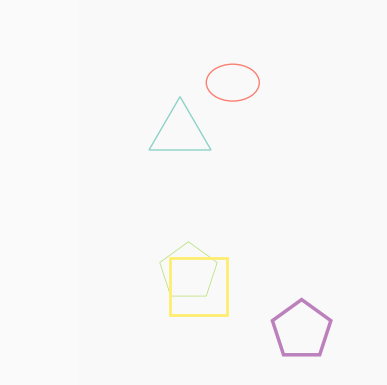[{"shape": "triangle", "thickness": 1, "radius": 0.46, "center": [0.465, 0.657]}, {"shape": "oval", "thickness": 1, "radius": 0.34, "center": [0.601, 0.785]}, {"shape": "pentagon", "thickness": 0.5, "radius": 0.39, "center": [0.486, 0.294]}, {"shape": "pentagon", "thickness": 2.5, "radius": 0.4, "center": [0.778, 0.143]}, {"shape": "square", "thickness": 2, "radius": 0.37, "center": [0.512, 0.256]}]